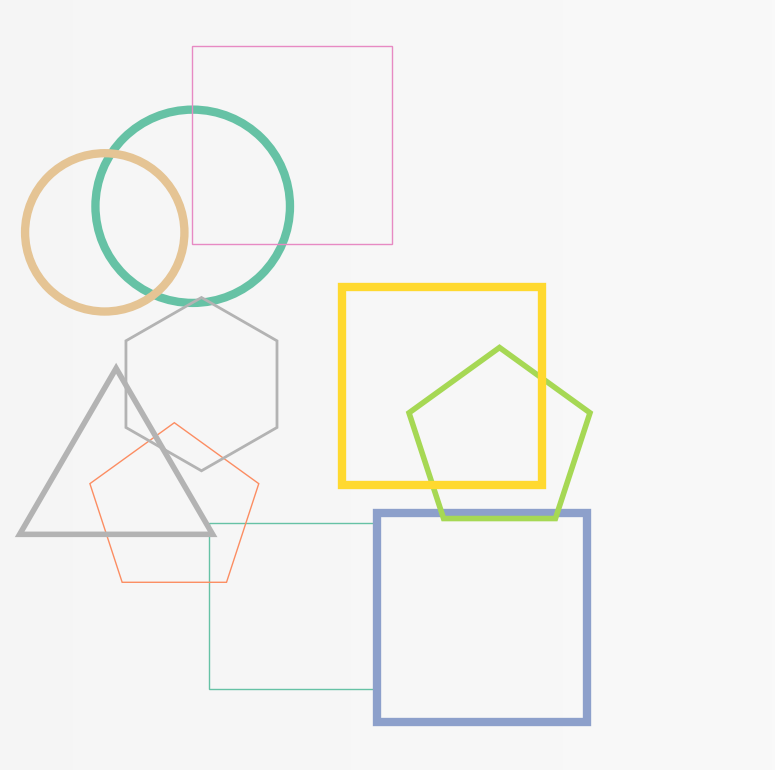[{"shape": "square", "thickness": 0.5, "radius": 0.54, "center": [0.378, 0.213]}, {"shape": "circle", "thickness": 3, "radius": 0.63, "center": [0.249, 0.732]}, {"shape": "pentagon", "thickness": 0.5, "radius": 0.57, "center": [0.225, 0.336]}, {"shape": "square", "thickness": 3, "radius": 0.68, "center": [0.622, 0.198]}, {"shape": "square", "thickness": 0.5, "radius": 0.64, "center": [0.377, 0.812]}, {"shape": "pentagon", "thickness": 2, "radius": 0.61, "center": [0.645, 0.426]}, {"shape": "square", "thickness": 3, "radius": 0.65, "center": [0.571, 0.499]}, {"shape": "circle", "thickness": 3, "radius": 0.51, "center": [0.135, 0.698]}, {"shape": "triangle", "thickness": 2, "radius": 0.72, "center": [0.15, 0.378]}, {"shape": "hexagon", "thickness": 1, "radius": 0.56, "center": [0.26, 0.501]}]